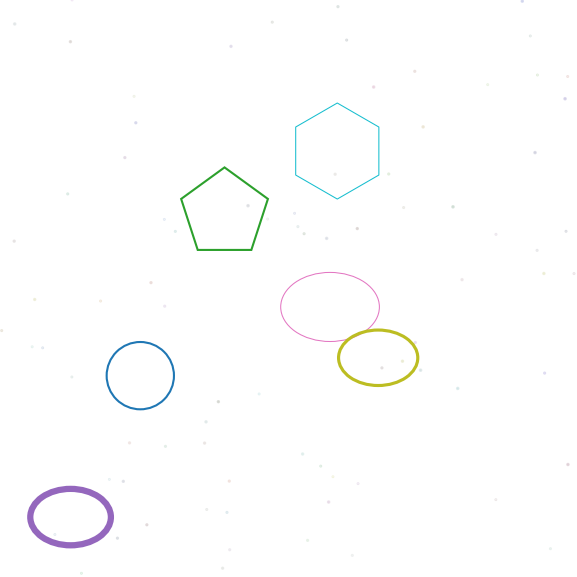[{"shape": "circle", "thickness": 1, "radius": 0.29, "center": [0.243, 0.349]}, {"shape": "pentagon", "thickness": 1, "radius": 0.39, "center": [0.389, 0.63]}, {"shape": "oval", "thickness": 3, "radius": 0.35, "center": [0.122, 0.104]}, {"shape": "oval", "thickness": 0.5, "radius": 0.43, "center": [0.572, 0.468]}, {"shape": "oval", "thickness": 1.5, "radius": 0.34, "center": [0.655, 0.38]}, {"shape": "hexagon", "thickness": 0.5, "radius": 0.42, "center": [0.584, 0.738]}]